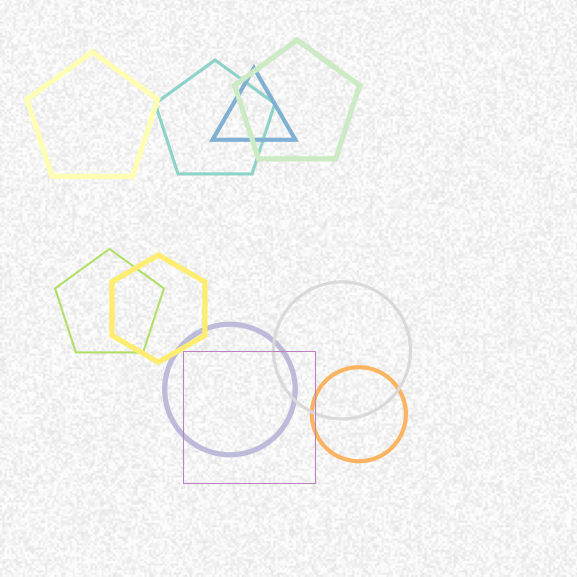[{"shape": "pentagon", "thickness": 1.5, "radius": 0.54, "center": [0.372, 0.786]}, {"shape": "pentagon", "thickness": 2.5, "radius": 0.59, "center": [0.16, 0.79]}, {"shape": "circle", "thickness": 2.5, "radius": 0.57, "center": [0.398, 0.325]}, {"shape": "triangle", "thickness": 2, "radius": 0.41, "center": [0.44, 0.799]}, {"shape": "circle", "thickness": 2, "radius": 0.41, "center": [0.621, 0.282]}, {"shape": "pentagon", "thickness": 1, "radius": 0.5, "center": [0.19, 0.469]}, {"shape": "circle", "thickness": 1.5, "radius": 0.59, "center": [0.592, 0.392]}, {"shape": "square", "thickness": 0.5, "radius": 0.57, "center": [0.432, 0.277]}, {"shape": "pentagon", "thickness": 2.5, "radius": 0.57, "center": [0.514, 0.816]}, {"shape": "hexagon", "thickness": 2.5, "radius": 0.46, "center": [0.274, 0.465]}]